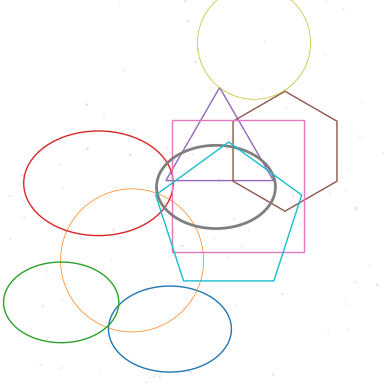[{"shape": "oval", "thickness": 1, "radius": 0.8, "center": [0.441, 0.145]}, {"shape": "circle", "thickness": 0.5, "radius": 0.93, "center": [0.343, 0.324]}, {"shape": "oval", "thickness": 1, "radius": 0.75, "center": [0.159, 0.215]}, {"shape": "oval", "thickness": 1, "radius": 0.97, "center": [0.256, 0.524]}, {"shape": "triangle", "thickness": 1, "radius": 0.81, "center": [0.57, 0.612]}, {"shape": "hexagon", "thickness": 1, "radius": 0.78, "center": [0.74, 0.607]}, {"shape": "square", "thickness": 1, "radius": 0.85, "center": [0.618, 0.517]}, {"shape": "oval", "thickness": 2, "radius": 0.77, "center": [0.561, 0.514]}, {"shape": "circle", "thickness": 0.5, "radius": 0.73, "center": [0.66, 0.889]}, {"shape": "pentagon", "thickness": 1, "radius": 1.0, "center": [0.594, 0.432]}]